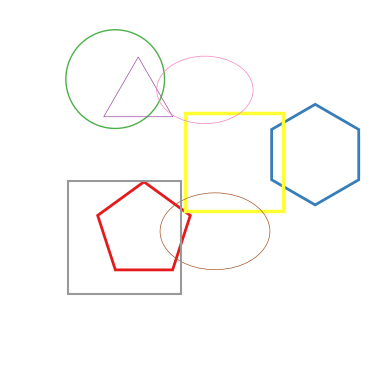[{"shape": "pentagon", "thickness": 2, "radius": 0.63, "center": [0.374, 0.401]}, {"shape": "hexagon", "thickness": 2, "radius": 0.65, "center": [0.819, 0.598]}, {"shape": "circle", "thickness": 1, "radius": 0.64, "center": [0.299, 0.795]}, {"shape": "triangle", "thickness": 0.5, "radius": 0.52, "center": [0.359, 0.749]}, {"shape": "square", "thickness": 2.5, "radius": 0.64, "center": [0.607, 0.579]}, {"shape": "oval", "thickness": 0.5, "radius": 0.71, "center": [0.558, 0.399]}, {"shape": "oval", "thickness": 0.5, "radius": 0.63, "center": [0.532, 0.766]}, {"shape": "square", "thickness": 1.5, "radius": 0.74, "center": [0.324, 0.383]}]